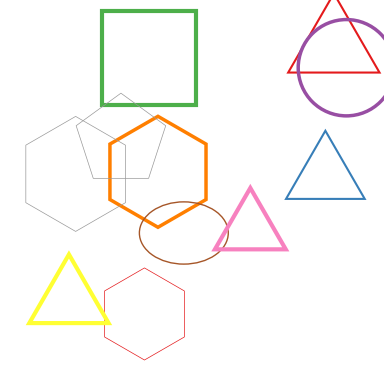[{"shape": "triangle", "thickness": 1.5, "radius": 0.68, "center": [0.867, 0.88]}, {"shape": "hexagon", "thickness": 0.5, "radius": 0.6, "center": [0.375, 0.184]}, {"shape": "triangle", "thickness": 1.5, "radius": 0.59, "center": [0.845, 0.542]}, {"shape": "square", "thickness": 3, "radius": 0.61, "center": [0.388, 0.849]}, {"shape": "circle", "thickness": 2.5, "radius": 0.63, "center": [0.9, 0.824]}, {"shape": "hexagon", "thickness": 2.5, "radius": 0.72, "center": [0.41, 0.554]}, {"shape": "triangle", "thickness": 3, "radius": 0.59, "center": [0.179, 0.22]}, {"shape": "oval", "thickness": 1, "radius": 0.58, "center": [0.477, 0.395]}, {"shape": "triangle", "thickness": 3, "radius": 0.53, "center": [0.65, 0.405]}, {"shape": "hexagon", "thickness": 0.5, "radius": 0.75, "center": [0.196, 0.548]}, {"shape": "pentagon", "thickness": 0.5, "radius": 0.61, "center": [0.314, 0.636]}]